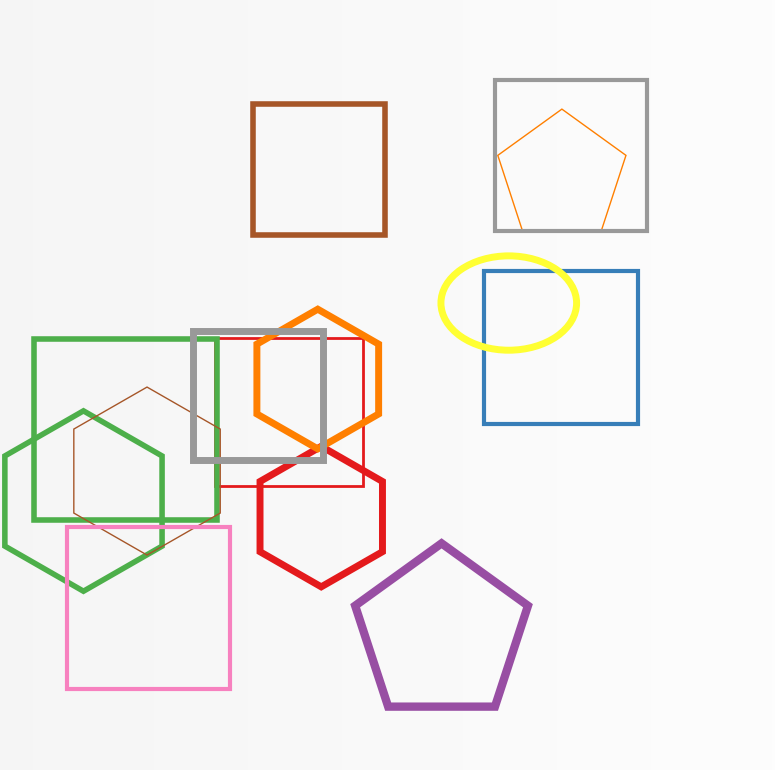[{"shape": "square", "thickness": 1, "radius": 0.48, "center": [0.373, 0.465]}, {"shape": "hexagon", "thickness": 2.5, "radius": 0.46, "center": [0.415, 0.329]}, {"shape": "square", "thickness": 1.5, "radius": 0.5, "center": [0.724, 0.549]}, {"shape": "square", "thickness": 2, "radius": 0.59, "center": [0.162, 0.442]}, {"shape": "hexagon", "thickness": 2, "radius": 0.59, "center": [0.108, 0.349]}, {"shape": "pentagon", "thickness": 3, "radius": 0.59, "center": [0.57, 0.177]}, {"shape": "pentagon", "thickness": 0.5, "radius": 0.43, "center": [0.725, 0.771]}, {"shape": "hexagon", "thickness": 2.5, "radius": 0.45, "center": [0.41, 0.508]}, {"shape": "oval", "thickness": 2.5, "radius": 0.44, "center": [0.656, 0.606]}, {"shape": "square", "thickness": 2, "radius": 0.43, "center": [0.411, 0.78]}, {"shape": "hexagon", "thickness": 0.5, "radius": 0.55, "center": [0.19, 0.388]}, {"shape": "square", "thickness": 1.5, "radius": 0.53, "center": [0.192, 0.211]}, {"shape": "square", "thickness": 2.5, "radius": 0.42, "center": [0.333, 0.486]}, {"shape": "square", "thickness": 1.5, "radius": 0.49, "center": [0.737, 0.798]}]